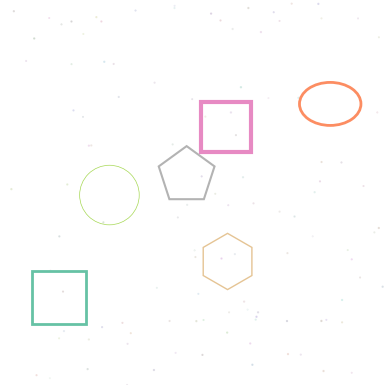[{"shape": "square", "thickness": 2, "radius": 0.35, "center": [0.154, 0.226]}, {"shape": "oval", "thickness": 2, "radius": 0.4, "center": [0.858, 0.73]}, {"shape": "square", "thickness": 3, "radius": 0.33, "center": [0.587, 0.671]}, {"shape": "circle", "thickness": 0.5, "radius": 0.39, "center": [0.284, 0.493]}, {"shape": "hexagon", "thickness": 1, "radius": 0.37, "center": [0.591, 0.321]}, {"shape": "pentagon", "thickness": 1.5, "radius": 0.38, "center": [0.485, 0.544]}]